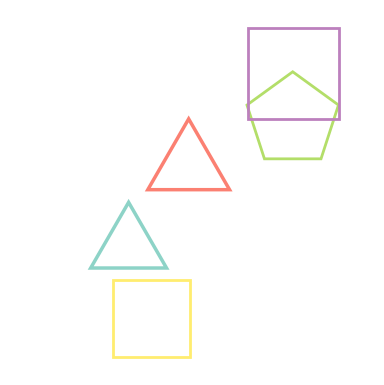[{"shape": "triangle", "thickness": 2.5, "radius": 0.57, "center": [0.334, 0.361]}, {"shape": "triangle", "thickness": 2.5, "radius": 0.61, "center": [0.49, 0.569]}, {"shape": "pentagon", "thickness": 2, "radius": 0.62, "center": [0.76, 0.689]}, {"shape": "square", "thickness": 2, "radius": 0.59, "center": [0.762, 0.809]}, {"shape": "square", "thickness": 2, "radius": 0.5, "center": [0.394, 0.172]}]